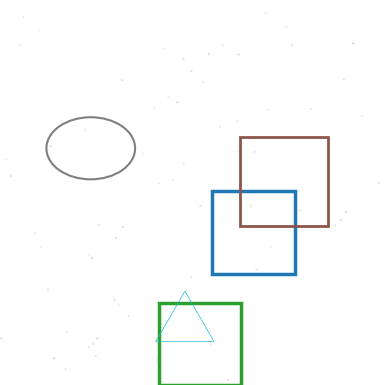[{"shape": "square", "thickness": 2.5, "radius": 0.54, "center": [0.658, 0.396]}, {"shape": "square", "thickness": 2.5, "radius": 0.53, "center": [0.519, 0.107]}, {"shape": "square", "thickness": 2, "radius": 0.58, "center": [0.737, 0.529]}, {"shape": "oval", "thickness": 1.5, "radius": 0.58, "center": [0.236, 0.615]}, {"shape": "triangle", "thickness": 0.5, "radius": 0.44, "center": [0.48, 0.157]}]